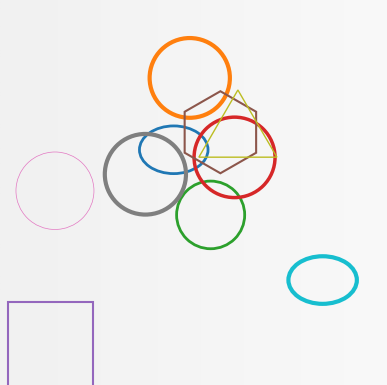[{"shape": "oval", "thickness": 2, "radius": 0.44, "center": [0.448, 0.611]}, {"shape": "circle", "thickness": 3, "radius": 0.52, "center": [0.49, 0.798]}, {"shape": "circle", "thickness": 2, "radius": 0.44, "center": [0.544, 0.442]}, {"shape": "circle", "thickness": 2.5, "radius": 0.52, "center": [0.605, 0.591]}, {"shape": "square", "thickness": 1.5, "radius": 0.55, "center": [0.129, 0.106]}, {"shape": "hexagon", "thickness": 1.5, "radius": 0.53, "center": [0.569, 0.656]}, {"shape": "circle", "thickness": 0.5, "radius": 0.5, "center": [0.142, 0.505]}, {"shape": "circle", "thickness": 3, "radius": 0.52, "center": [0.375, 0.547]}, {"shape": "triangle", "thickness": 1, "radius": 0.58, "center": [0.614, 0.65]}, {"shape": "oval", "thickness": 3, "radius": 0.44, "center": [0.833, 0.273]}]